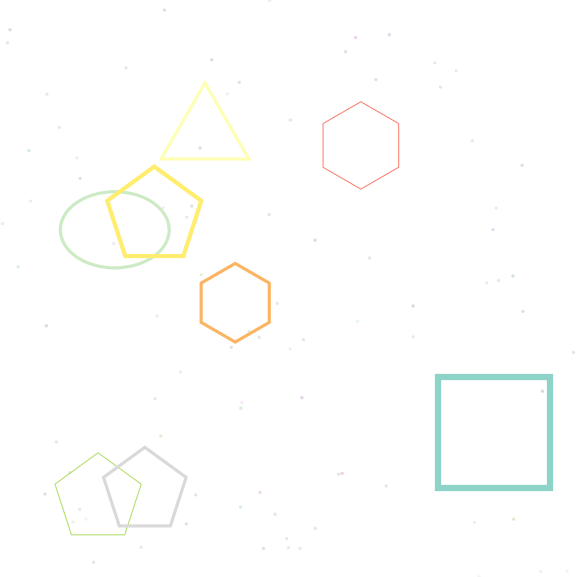[{"shape": "square", "thickness": 3, "radius": 0.48, "center": [0.856, 0.25]}, {"shape": "triangle", "thickness": 1.5, "radius": 0.44, "center": [0.355, 0.768]}, {"shape": "hexagon", "thickness": 0.5, "radius": 0.38, "center": [0.625, 0.747]}, {"shape": "hexagon", "thickness": 1.5, "radius": 0.34, "center": [0.407, 0.475]}, {"shape": "pentagon", "thickness": 0.5, "radius": 0.39, "center": [0.17, 0.137]}, {"shape": "pentagon", "thickness": 1.5, "radius": 0.38, "center": [0.251, 0.149]}, {"shape": "oval", "thickness": 1.5, "radius": 0.47, "center": [0.199, 0.601]}, {"shape": "pentagon", "thickness": 2, "radius": 0.43, "center": [0.267, 0.625]}]